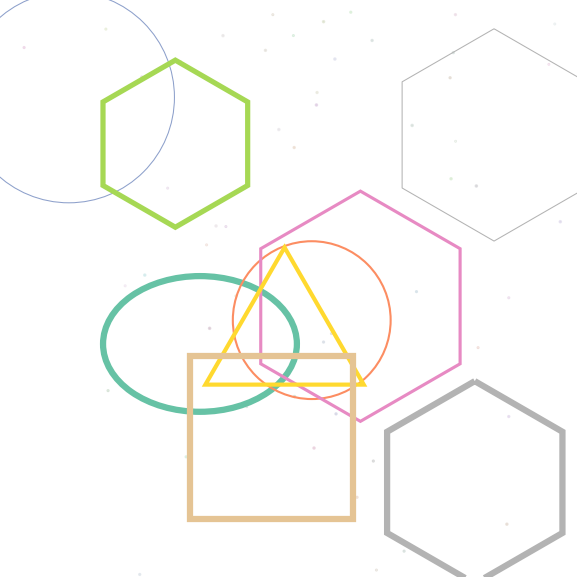[{"shape": "oval", "thickness": 3, "radius": 0.84, "center": [0.346, 0.404]}, {"shape": "circle", "thickness": 1, "radius": 0.68, "center": [0.54, 0.445]}, {"shape": "circle", "thickness": 0.5, "radius": 0.91, "center": [0.119, 0.831]}, {"shape": "hexagon", "thickness": 1.5, "radius": 1.0, "center": [0.624, 0.469]}, {"shape": "hexagon", "thickness": 2.5, "radius": 0.72, "center": [0.304, 0.75]}, {"shape": "triangle", "thickness": 2, "radius": 0.79, "center": [0.493, 0.412]}, {"shape": "square", "thickness": 3, "radius": 0.71, "center": [0.471, 0.241]}, {"shape": "hexagon", "thickness": 3, "radius": 0.88, "center": [0.822, 0.164]}, {"shape": "hexagon", "thickness": 0.5, "radius": 0.92, "center": [0.856, 0.766]}]